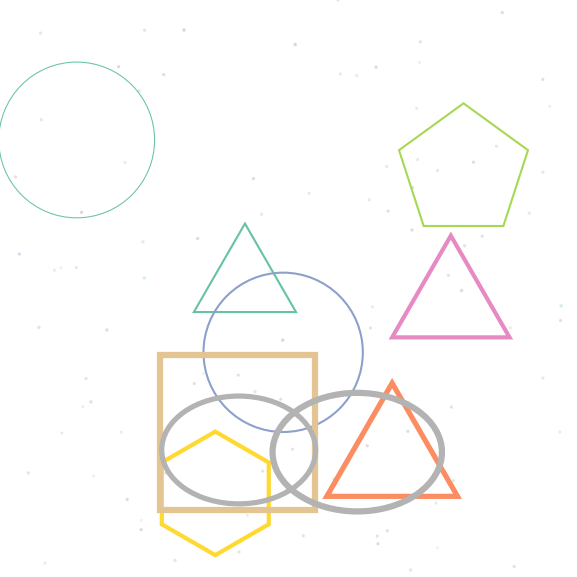[{"shape": "triangle", "thickness": 1, "radius": 0.51, "center": [0.424, 0.51]}, {"shape": "circle", "thickness": 0.5, "radius": 0.67, "center": [0.133, 0.757]}, {"shape": "triangle", "thickness": 2.5, "radius": 0.65, "center": [0.679, 0.205]}, {"shape": "circle", "thickness": 1, "radius": 0.69, "center": [0.49, 0.389]}, {"shape": "triangle", "thickness": 2, "radius": 0.59, "center": [0.781, 0.474]}, {"shape": "pentagon", "thickness": 1, "radius": 0.59, "center": [0.803, 0.703]}, {"shape": "hexagon", "thickness": 2, "radius": 0.53, "center": [0.373, 0.145]}, {"shape": "square", "thickness": 3, "radius": 0.67, "center": [0.411, 0.25]}, {"shape": "oval", "thickness": 2.5, "radius": 0.67, "center": [0.413, 0.22]}, {"shape": "oval", "thickness": 3, "radius": 0.73, "center": [0.619, 0.216]}]